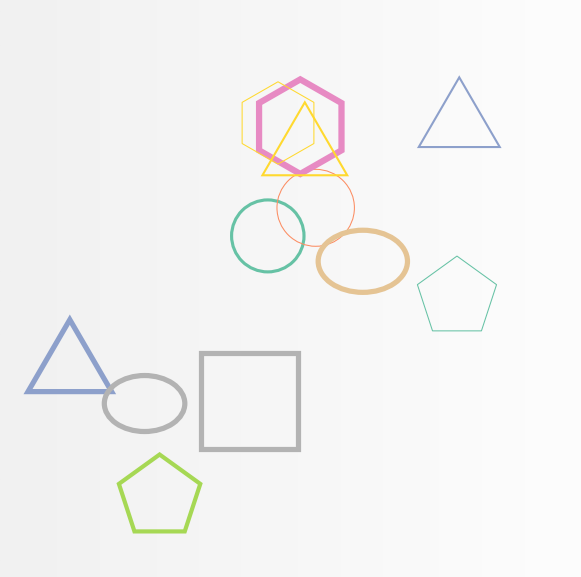[{"shape": "circle", "thickness": 1.5, "radius": 0.31, "center": [0.461, 0.591]}, {"shape": "pentagon", "thickness": 0.5, "radius": 0.36, "center": [0.786, 0.484]}, {"shape": "circle", "thickness": 0.5, "radius": 0.33, "center": [0.543, 0.639]}, {"shape": "triangle", "thickness": 2.5, "radius": 0.42, "center": [0.12, 0.363]}, {"shape": "triangle", "thickness": 1, "radius": 0.4, "center": [0.79, 0.785]}, {"shape": "hexagon", "thickness": 3, "radius": 0.41, "center": [0.517, 0.78]}, {"shape": "pentagon", "thickness": 2, "radius": 0.37, "center": [0.275, 0.138]}, {"shape": "triangle", "thickness": 1, "radius": 0.42, "center": [0.524, 0.738]}, {"shape": "hexagon", "thickness": 0.5, "radius": 0.36, "center": [0.478, 0.786]}, {"shape": "oval", "thickness": 2.5, "radius": 0.38, "center": [0.624, 0.547]}, {"shape": "oval", "thickness": 2.5, "radius": 0.35, "center": [0.249, 0.3]}, {"shape": "square", "thickness": 2.5, "radius": 0.41, "center": [0.429, 0.305]}]